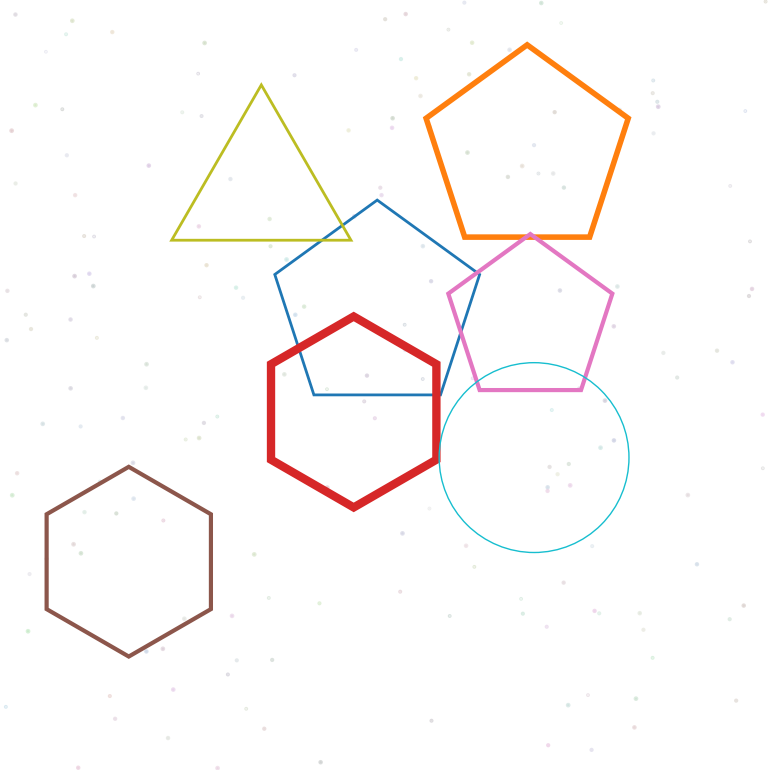[{"shape": "pentagon", "thickness": 1, "radius": 0.7, "center": [0.49, 0.6]}, {"shape": "pentagon", "thickness": 2, "radius": 0.69, "center": [0.685, 0.804]}, {"shape": "hexagon", "thickness": 3, "radius": 0.62, "center": [0.459, 0.465]}, {"shape": "hexagon", "thickness": 1.5, "radius": 0.62, "center": [0.167, 0.271]}, {"shape": "pentagon", "thickness": 1.5, "radius": 0.56, "center": [0.689, 0.584]}, {"shape": "triangle", "thickness": 1, "radius": 0.67, "center": [0.339, 0.755]}, {"shape": "circle", "thickness": 0.5, "radius": 0.62, "center": [0.694, 0.406]}]